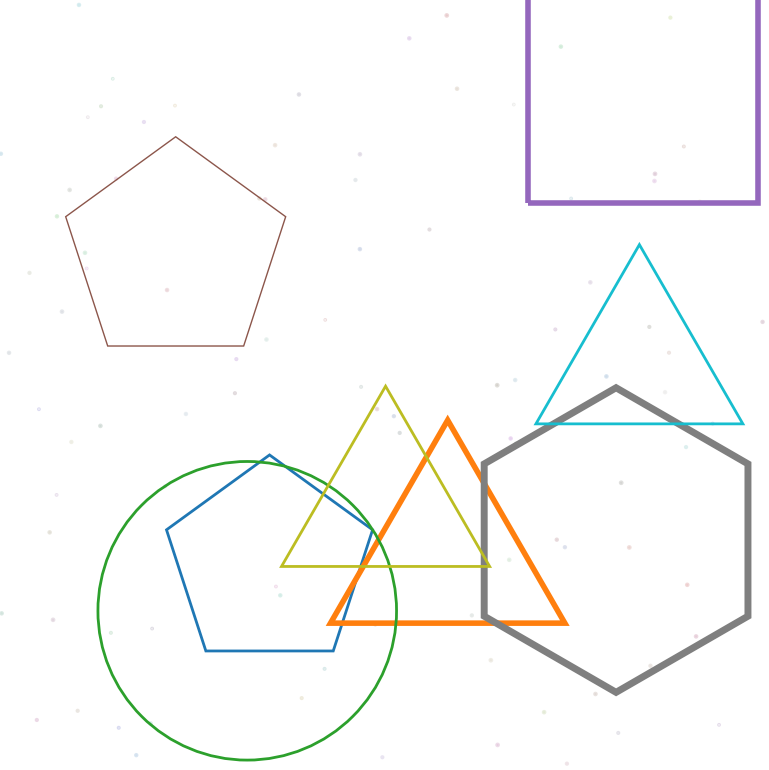[{"shape": "pentagon", "thickness": 1, "radius": 0.7, "center": [0.35, 0.268]}, {"shape": "triangle", "thickness": 2, "radius": 0.88, "center": [0.581, 0.279]}, {"shape": "circle", "thickness": 1, "radius": 0.97, "center": [0.321, 0.207]}, {"shape": "square", "thickness": 2, "radius": 0.75, "center": [0.835, 0.886]}, {"shape": "pentagon", "thickness": 0.5, "radius": 0.75, "center": [0.228, 0.672]}, {"shape": "hexagon", "thickness": 2.5, "radius": 0.99, "center": [0.8, 0.299]}, {"shape": "triangle", "thickness": 1, "radius": 0.78, "center": [0.501, 0.342]}, {"shape": "triangle", "thickness": 1, "radius": 0.78, "center": [0.83, 0.527]}]